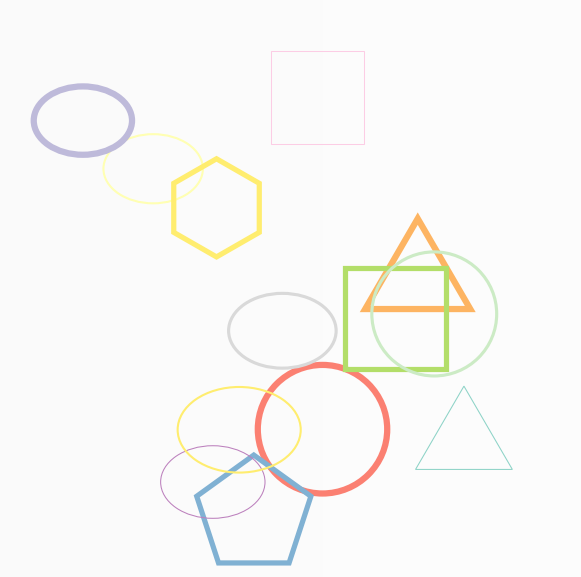[{"shape": "triangle", "thickness": 0.5, "radius": 0.48, "center": [0.798, 0.234]}, {"shape": "oval", "thickness": 1, "radius": 0.43, "center": [0.264, 0.707]}, {"shape": "oval", "thickness": 3, "radius": 0.42, "center": [0.143, 0.79]}, {"shape": "circle", "thickness": 3, "radius": 0.56, "center": [0.555, 0.256]}, {"shape": "pentagon", "thickness": 2.5, "radius": 0.52, "center": [0.437, 0.108]}, {"shape": "triangle", "thickness": 3, "radius": 0.52, "center": [0.719, 0.516]}, {"shape": "square", "thickness": 2.5, "radius": 0.44, "center": [0.681, 0.447]}, {"shape": "square", "thickness": 0.5, "radius": 0.4, "center": [0.546, 0.831]}, {"shape": "oval", "thickness": 1.5, "radius": 0.46, "center": [0.486, 0.426]}, {"shape": "oval", "thickness": 0.5, "radius": 0.45, "center": [0.366, 0.164]}, {"shape": "circle", "thickness": 1.5, "radius": 0.54, "center": [0.747, 0.456]}, {"shape": "hexagon", "thickness": 2.5, "radius": 0.42, "center": [0.372, 0.639]}, {"shape": "oval", "thickness": 1, "radius": 0.53, "center": [0.412, 0.255]}]